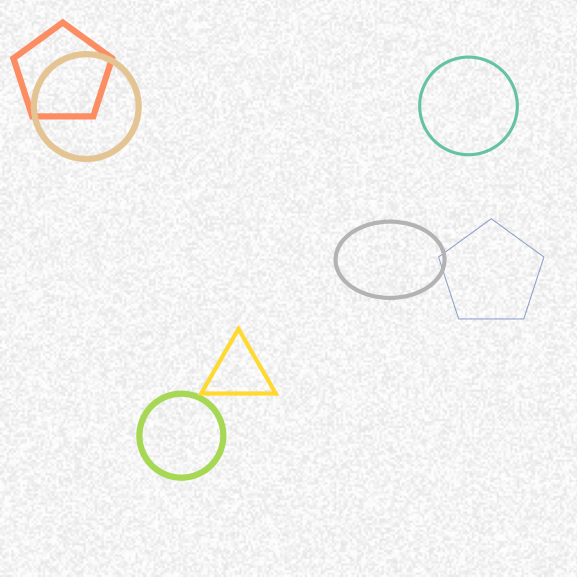[{"shape": "circle", "thickness": 1.5, "radius": 0.42, "center": [0.811, 0.816]}, {"shape": "pentagon", "thickness": 3, "radius": 0.45, "center": [0.109, 0.87]}, {"shape": "pentagon", "thickness": 0.5, "radius": 0.48, "center": [0.851, 0.524]}, {"shape": "circle", "thickness": 3, "radius": 0.36, "center": [0.314, 0.245]}, {"shape": "triangle", "thickness": 2, "radius": 0.37, "center": [0.413, 0.355]}, {"shape": "circle", "thickness": 3, "radius": 0.45, "center": [0.149, 0.815]}, {"shape": "oval", "thickness": 2, "radius": 0.47, "center": [0.675, 0.549]}]